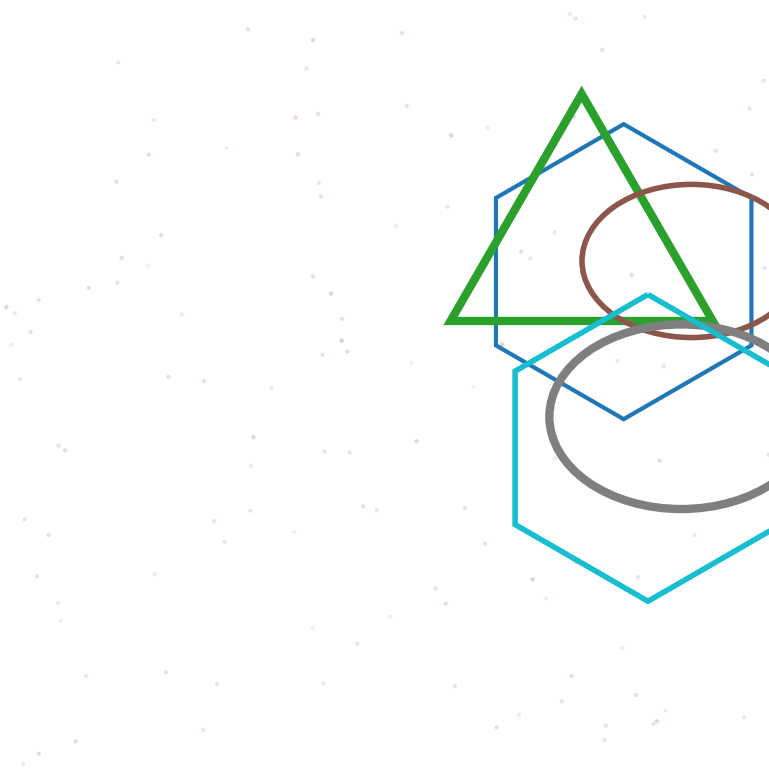[{"shape": "hexagon", "thickness": 1.5, "radius": 0.96, "center": [0.81, 0.647]}, {"shape": "triangle", "thickness": 3, "radius": 0.98, "center": [0.755, 0.681]}, {"shape": "oval", "thickness": 2, "radius": 0.71, "center": [0.898, 0.661]}, {"shape": "oval", "thickness": 3, "radius": 0.86, "center": [0.885, 0.459]}, {"shape": "hexagon", "thickness": 2, "radius": 1.0, "center": [0.842, 0.418]}]